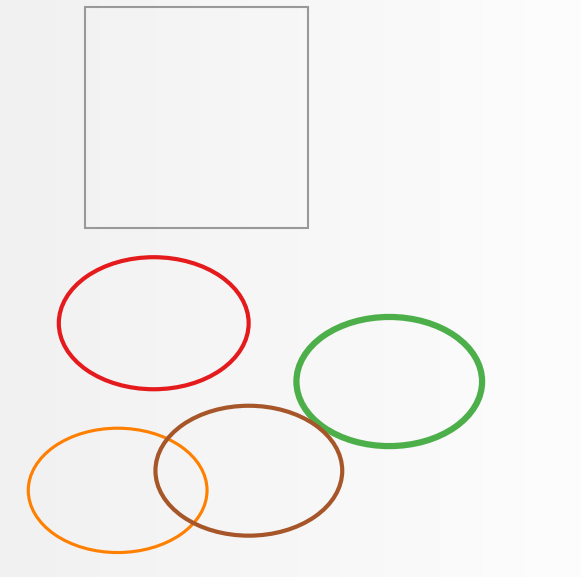[{"shape": "oval", "thickness": 2, "radius": 0.82, "center": [0.264, 0.439]}, {"shape": "oval", "thickness": 3, "radius": 0.8, "center": [0.67, 0.338]}, {"shape": "oval", "thickness": 1.5, "radius": 0.77, "center": [0.202, 0.15]}, {"shape": "oval", "thickness": 2, "radius": 0.8, "center": [0.428, 0.184]}, {"shape": "square", "thickness": 1, "radius": 0.96, "center": [0.338, 0.796]}]